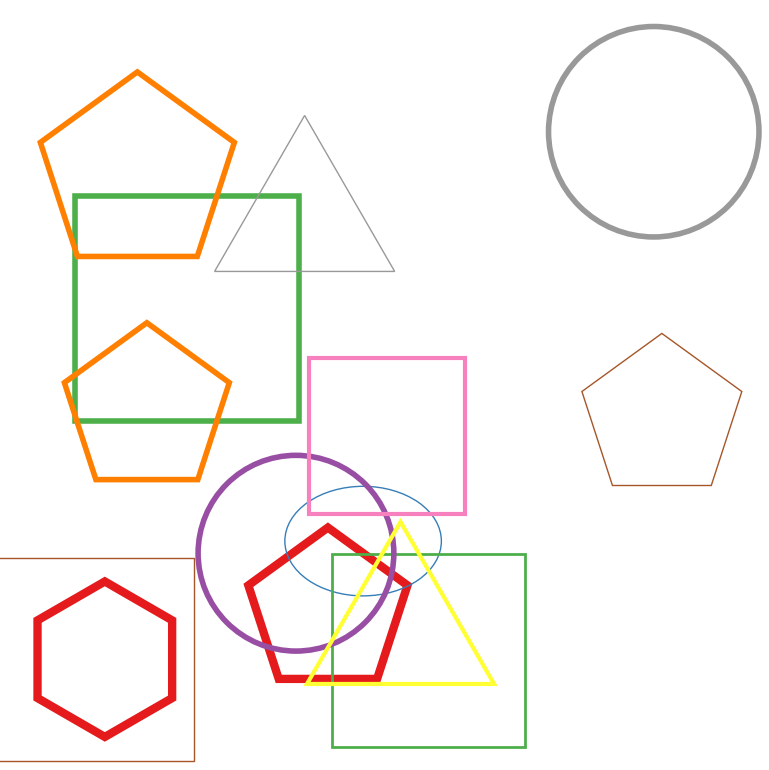[{"shape": "hexagon", "thickness": 3, "radius": 0.5, "center": [0.136, 0.144]}, {"shape": "pentagon", "thickness": 3, "radius": 0.54, "center": [0.426, 0.206]}, {"shape": "oval", "thickness": 0.5, "radius": 0.51, "center": [0.472, 0.297]}, {"shape": "square", "thickness": 2, "radius": 0.73, "center": [0.243, 0.599]}, {"shape": "square", "thickness": 1, "radius": 0.63, "center": [0.557, 0.155]}, {"shape": "circle", "thickness": 2, "radius": 0.64, "center": [0.384, 0.282]}, {"shape": "pentagon", "thickness": 2, "radius": 0.56, "center": [0.191, 0.468]}, {"shape": "pentagon", "thickness": 2, "radius": 0.66, "center": [0.178, 0.774]}, {"shape": "triangle", "thickness": 1.5, "radius": 0.7, "center": [0.52, 0.182]}, {"shape": "pentagon", "thickness": 0.5, "radius": 0.55, "center": [0.86, 0.458]}, {"shape": "square", "thickness": 0.5, "radius": 0.66, "center": [0.12, 0.143]}, {"shape": "square", "thickness": 1.5, "radius": 0.51, "center": [0.503, 0.434]}, {"shape": "triangle", "thickness": 0.5, "radius": 0.68, "center": [0.396, 0.715]}, {"shape": "circle", "thickness": 2, "radius": 0.68, "center": [0.849, 0.829]}]